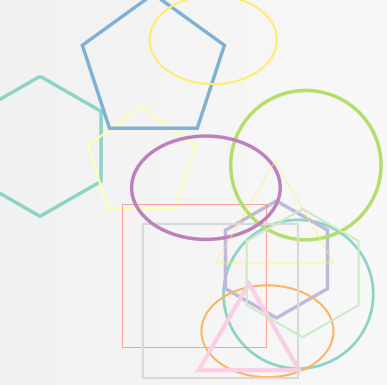[{"shape": "circle", "thickness": 2, "radius": 0.97, "center": [0.77, 0.236]}, {"shape": "hexagon", "thickness": 2.5, "radius": 0.91, "center": [0.103, 0.62]}, {"shape": "pentagon", "thickness": 1.5, "radius": 0.73, "center": [0.365, 0.577]}, {"shape": "hexagon", "thickness": 2.5, "radius": 0.76, "center": [0.714, 0.326]}, {"shape": "square", "thickness": 0.5, "radius": 0.93, "center": [0.501, 0.284]}, {"shape": "pentagon", "thickness": 2.5, "radius": 0.96, "center": [0.396, 0.823]}, {"shape": "oval", "thickness": 1.5, "radius": 0.85, "center": [0.69, 0.14]}, {"shape": "circle", "thickness": 2.5, "radius": 0.97, "center": [0.789, 0.571]}, {"shape": "triangle", "thickness": 3, "radius": 0.75, "center": [0.642, 0.113]}, {"shape": "square", "thickness": 1.5, "radius": 0.99, "center": [0.569, 0.218]}, {"shape": "oval", "thickness": 2.5, "radius": 0.96, "center": [0.531, 0.512]}, {"shape": "hexagon", "thickness": 1.5, "radius": 0.83, "center": [0.781, 0.291]}, {"shape": "oval", "thickness": 1.5, "radius": 0.82, "center": [0.55, 0.897]}, {"shape": "triangle", "thickness": 0.5, "radius": 0.88, "center": [0.709, 0.405]}]